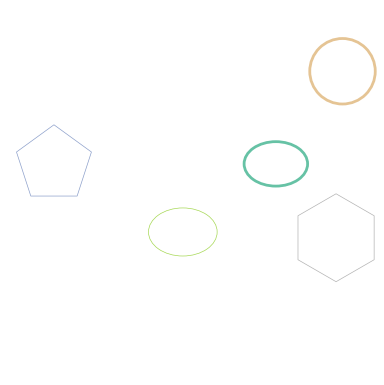[{"shape": "oval", "thickness": 2, "radius": 0.41, "center": [0.716, 0.574]}, {"shape": "pentagon", "thickness": 0.5, "radius": 0.51, "center": [0.14, 0.574]}, {"shape": "oval", "thickness": 0.5, "radius": 0.45, "center": [0.475, 0.397]}, {"shape": "circle", "thickness": 2, "radius": 0.43, "center": [0.89, 0.815]}, {"shape": "hexagon", "thickness": 0.5, "radius": 0.57, "center": [0.873, 0.382]}]